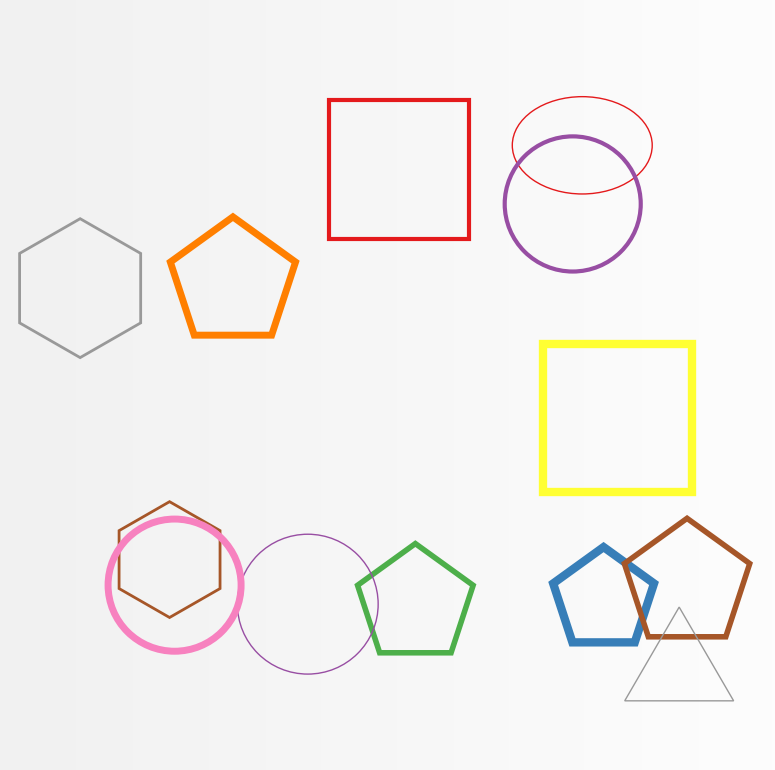[{"shape": "oval", "thickness": 0.5, "radius": 0.45, "center": [0.751, 0.811]}, {"shape": "square", "thickness": 1.5, "radius": 0.45, "center": [0.515, 0.78]}, {"shape": "pentagon", "thickness": 3, "radius": 0.34, "center": [0.779, 0.221]}, {"shape": "pentagon", "thickness": 2, "radius": 0.39, "center": [0.536, 0.216]}, {"shape": "circle", "thickness": 0.5, "radius": 0.45, "center": [0.397, 0.215]}, {"shape": "circle", "thickness": 1.5, "radius": 0.44, "center": [0.739, 0.735]}, {"shape": "pentagon", "thickness": 2.5, "radius": 0.42, "center": [0.301, 0.633]}, {"shape": "square", "thickness": 3, "radius": 0.48, "center": [0.797, 0.457]}, {"shape": "hexagon", "thickness": 1, "radius": 0.38, "center": [0.219, 0.273]}, {"shape": "pentagon", "thickness": 2, "radius": 0.43, "center": [0.887, 0.242]}, {"shape": "circle", "thickness": 2.5, "radius": 0.43, "center": [0.225, 0.24]}, {"shape": "triangle", "thickness": 0.5, "radius": 0.41, "center": [0.876, 0.13]}, {"shape": "hexagon", "thickness": 1, "radius": 0.45, "center": [0.103, 0.626]}]